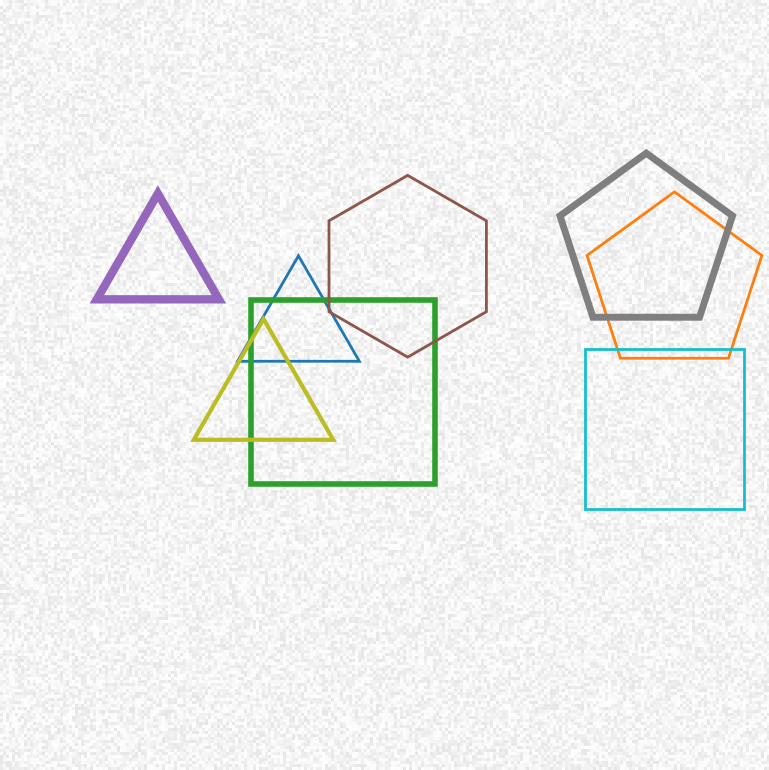[{"shape": "triangle", "thickness": 1, "radius": 0.46, "center": [0.388, 0.576]}, {"shape": "pentagon", "thickness": 1, "radius": 0.6, "center": [0.876, 0.631]}, {"shape": "square", "thickness": 2, "radius": 0.6, "center": [0.445, 0.49]}, {"shape": "triangle", "thickness": 3, "radius": 0.46, "center": [0.205, 0.657]}, {"shape": "hexagon", "thickness": 1, "radius": 0.59, "center": [0.529, 0.654]}, {"shape": "pentagon", "thickness": 2.5, "radius": 0.59, "center": [0.839, 0.683]}, {"shape": "triangle", "thickness": 1.5, "radius": 0.52, "center": [0.342, 0.481]}, {"shape": "square", "thickness": 1, "radius": 0.52, "center": [0.863, 0.443]}]